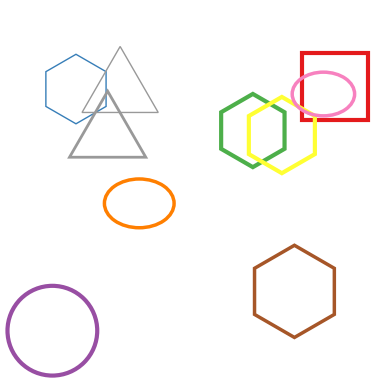[{"shape": "square", "thickness": 3, "radius": 0.43, "center": [0.87, 0.776]}, {"shape": "hexagon", "thickness": 1, "radius": 0.45, "center": [0.197, 0.769]}, {"shape": "hexagon", "thickness": 3, "radius": 0.48, "center": [0.657, 0.661]}, {"shape": "circle", "thickness": 3, "radius": 0.58, "center": [0.136, 0.141]}, {"shape": "oval", "thickness": 2.5, "radius": 0.45, "center": [0.362, 0.472]}, {"shape": "hexagon", "thickness": 3, "radius": 0.5, "center": [0.732, 0.649]}, {"shape": "hexagon", "thickness": 2.5, "radius": 0.6, "center": [0.765, 0.243]}, {"shape": "oval", "thickness": 2.5, "radius": 0.41, "center": [0.84, 0.756]}, {"shape": "triangle", "thickness": 2, "radius": 0.57, "center": [0.28, 0.649]}, {"shape": "triangle", "thickness": 1, "radius": 0.57, "center": [0.312, 0.765]}]